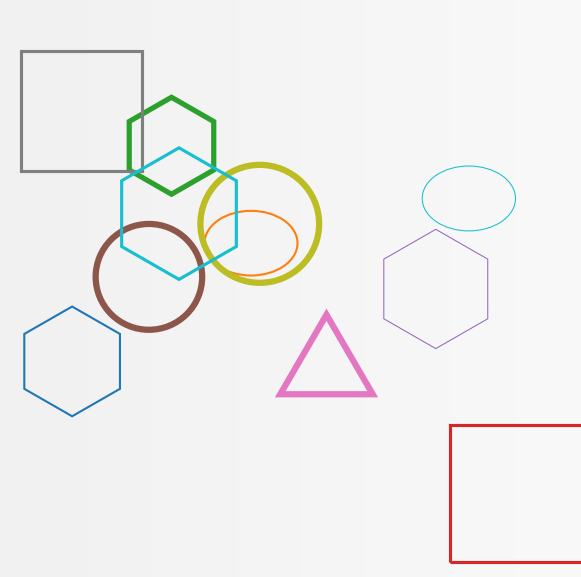[{"shape": "hexagon", "thickness": 1, "radius": 0.48, "center": [0.124, 0.373]}, {"shape": "oval", "thickness": 1, "radius": 0.4, "center": [0.432, 0.578]}, {"shape": "hexagon", "thickness": 2.5, "radius": 0.42, "center": [0.295, 0.747]}, {"shape": "square", "thickness": 1.5, "radius": 0.59, "center": [0.893, 0.145]}, {"shape": "hexagon", "thickness": 0.5, "radius": 0.52, "center": [0.75, 0.499]}, {"shape": "circle", "thickness": 3, "radius": 0.46, "center": [0.256, 0.52]}, {"shape": "triangle", "thickness": 3, "radius": 0.46, "center": [0.562, 0.362]}, {"shape": "square", "thickness": 1.5, "radius": 0.52, "center": [0.141, 0.807]}, {"shape": "circle", "thickness": 3, "radius": 0.51, "center": [0.447, 0.612]}, {"shape": "hexagon", "thickness": 1.5, "radius": 0.57, "center": [0.308, 0.629]}, {"shape": "oval", "thickness": 0.5, "radius": 0.4, "center": [0.807, 0.656]}]